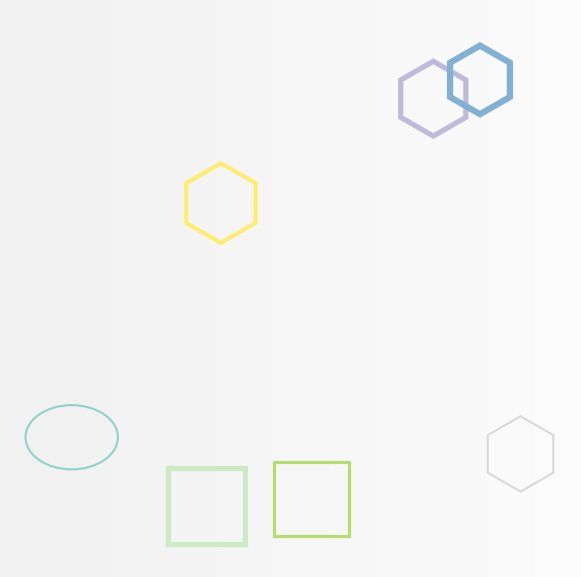[{"shape": "oval", "thickness": 1, "radius": 0.4, "center": [0.123, 0.242]}, {"shape": "hexagon", "thickness": 2.5, "radius": 0.32, "center": [0.745, 0.828]}, {"shape": "hexagon", "thickness": 3, "radius": 0.3, "center": [0.826, 0.861]}, {"shape": "square", "thickness": 1.5, "radius": 0.32, "center": [0.536, 0.135]}, {"shape": "hexagon", "thickness": 1, "radius": 0.33, "center": [0.896, 0.213]}, {"shape": "square", "thickness": 2.5, "radius": 0.33, "center": [0.355, 0.122]}, {"shape": "hexagon", "thickness": 2, "radius": 0.34, "center": [0.38, 0.648]}]